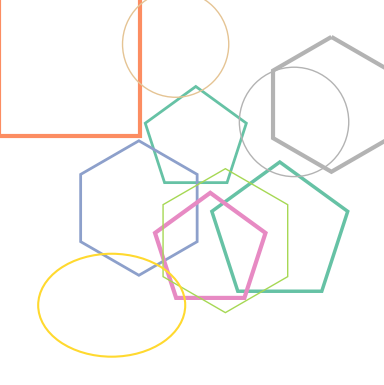[{"shape": "pentagon", "thickness": 2, "radius": 0.69, "center": [0.509, 0.637]}, {"shape": "pentagon", "thickness": 2.5, "radius": 0.93, "center": [0.727, 0.394]}, {"shape": "square", "thickness": 3, "radius": 0.92, "center": [0.181, 0.832]}, {"shape": "hexagon", "thickness": 2, "radius": 0.87, "center": [0.361, 0.46]}, {"shape": "pentagon", "thickness": 3, "radius": 0.75, "center": [0.546, 0.348]}, {"shape": "hexagon", "thickness": 1, "radius": 0.93, "center": [0.585, 0.375]}, {"shape": "oval", "thickness": 1.5, "radius": 0.95, "center": [0.29, 0.207]}, {"shape": "circle", "thickness": 1, "radius": 0.69, "center": [0.456, 0.885]}, {"shape": "hexagon", "thickness": 3, "radius": 0.88, "center": [0.861, 0.729]}, {"shape": "circle", "thickness": 1, "radius": 0.71, "center": [0.764, 0.683]}]